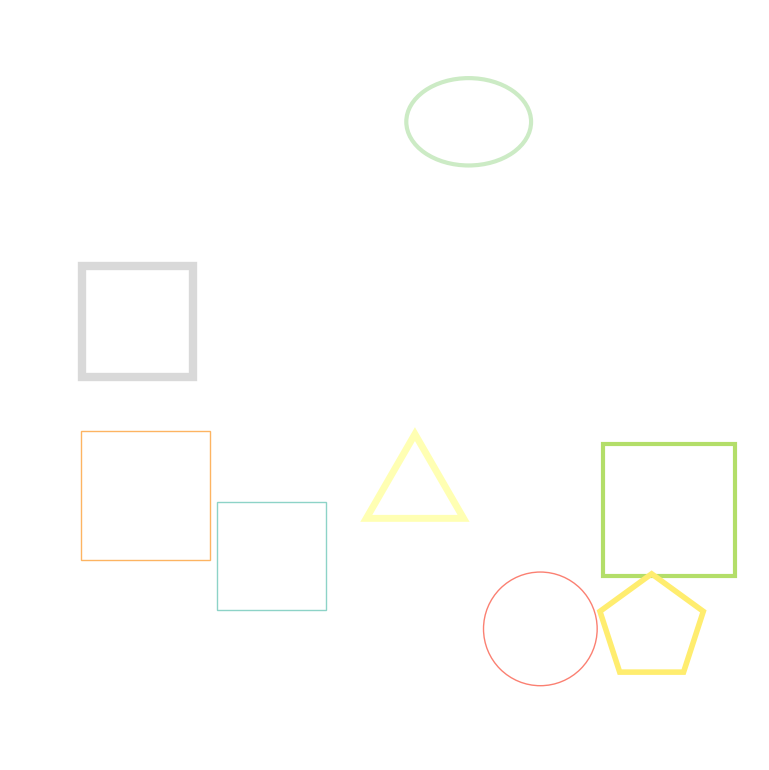[{"shape": "square", "thickness": 0.5, "radius": 0.35, "center": [0.353, 0.278]}, {"shape": "triangle", "thickness": 2.5, "radius": 0.36, "center": [0.539, 0.363]}, {"shape": "circle", "thickness": 0.5, "radius": 0.37, "center": [0.702, 0.183]}, {"shape": "square", "thickness": 0.5, "radius": 0.42, "center": [0.189, 0.356]}, {"shape": "square", "thickness": 1.5, "radius": 0.43, "center": [0.869, 0.337]}, {"shape": "square", "thickness": 3, "radius": 0.36, "center": [0.179, 0.582]}, {"shape": "oval", "thickness": 1.5, "radius": 0.41, "center": [0.609, 0.842]}, {"shape": "pentagon", "thickness": 2, "radius": 0.35, "center": [0.846, 0.184]}]